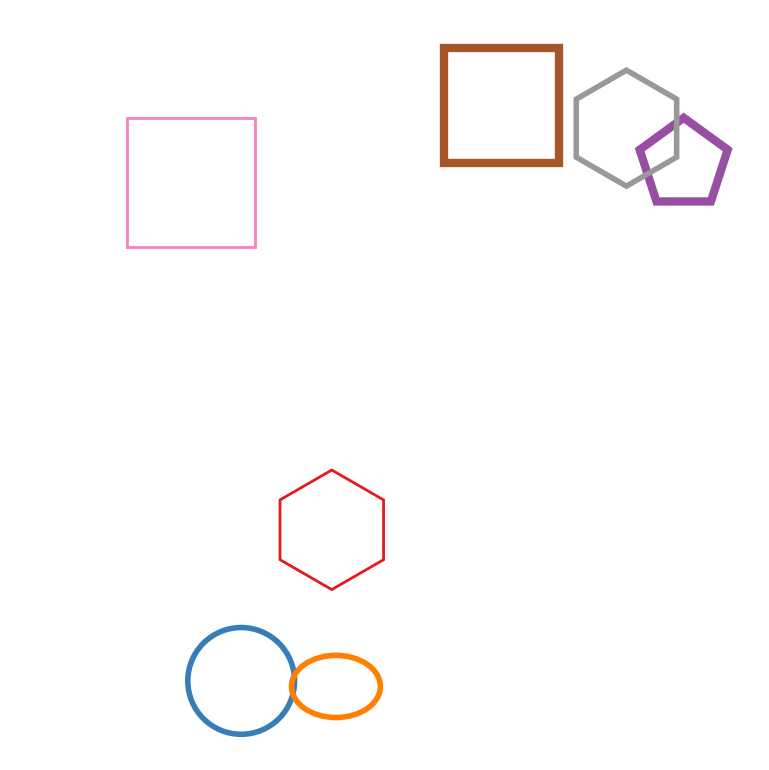[{"shape": "hexagon", "thickness": 1, "radius": 0.39, "center": [0.431, 0.312]}, {"shape": "circle", "thickness": 2, "radius": 0.35, "center": [0.313, 0.116]}, {"shape": "pentagon", "thickness": 3, "radius": 0.3, "center": [0.888, 0.787]}, {"shape": "oval", "thickness": 2, "radius": 0.29, "center": [0.436, 0.109]}, {"shape": "square", "thickness": 3, "radius": 0.37, "center": [0.651, 0.863]}, {"shape": "square", "thickness": 1, "radius": 0.42, "center": [0.249, 0.763]}, {"shape": "hexagon", "thickness": 2, "radius": 0.38, "center": [0.814, 0.834]}]